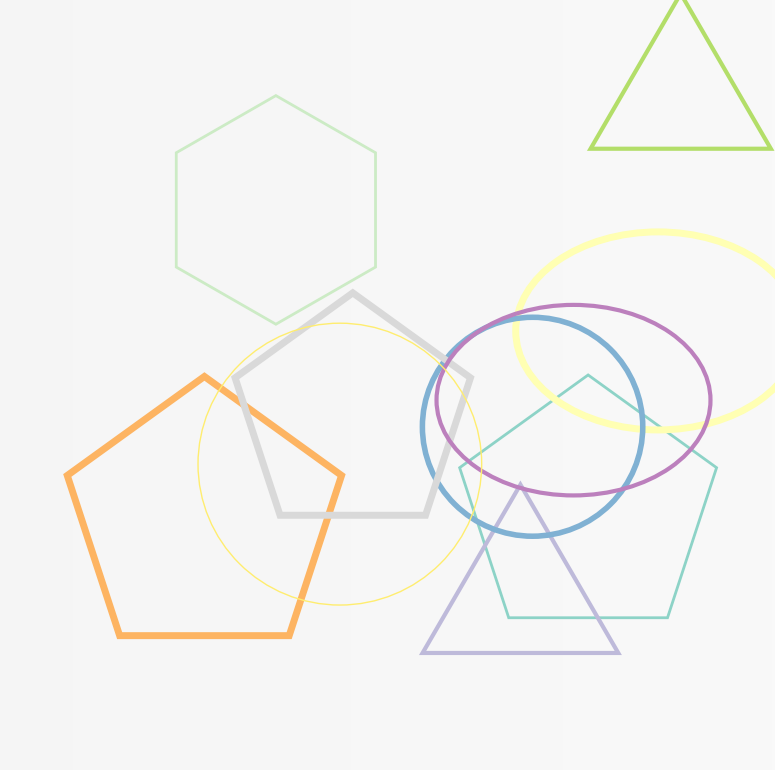[{"shape": "pentagon", "thickness": 1, "radius": 0.87, "center": [0.759, 0.339]}, {"shape": "oval", "thickness": 2.5, "radius": 0.92, "center": [0.849, 0.57]}, {"shape": "triangle", "thickness": 1.5, "radius": 0.73, "center": [0.672, 0.225]}, {"shape": "circle", "thickness": 2, "radius": 0.71, "center": [0.687, 0.446]}, {"shape": "pentagon", "thickness": 2.5, "radius": 0.93, "center": [0.264, 0.325]}, {"shape": "triangle", "thickness": 1.5, "radius": 0.67, "center": [0.878, 0.874]}, {"shape": "pentagon", "thickness": 2.5, "radius": 0.8, "center": [0.455, 0.46]}, {"shape": "oval", "thickness": 1.5, "radius": 0.88, "center": [0.74, 0.48]}, {"shape": "hexagon", "thickness": 1, "radius": 0.74, "center": [0.356, 0.727]}, {"shape": "circle", "thickness": 0.5, "radius": 0.92, "center": [0.439, 0.397]}]